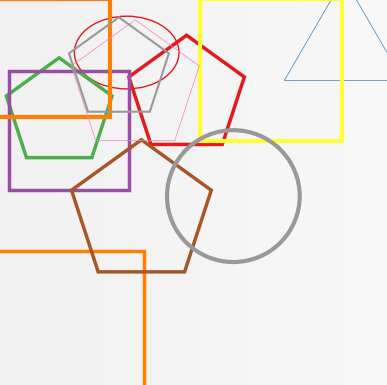[{"shape": "oval", "thickness": 1, "radius": 0.67, "center": [0.327, 0.863]}, {"shape": "pentagon", "thickness": 2.5, "radius": 0.78, "center": [0.482, 0.752]}, {"shape": "triangle", "thickness": 0.5, "radius": 0.89, "center": [0.887, 0.88]}, {"shape": "pentagon", "thickness": 2.5, "radius": 0.72, "center": [0.153, 0.707]}, {"shape": "square", "thickness": 2.5, "radius": 0.77, "center": [0.178, 0.66]}, {"shape": "square", "thickness": 2.5, "radius": 0.96, "center": [0.179, 0.157]}, {"shape": "square", "thickness": 3, "radius": 0.77, "center": [0.131, 0.849]}, {"shape": "square", "thickness": 3, "radius": 0.92, "center": [0.699, 0.818]}, {"shape": "pentagon", "thickness": 2.5, "radius": 0.95, "center": [0.365, 0.447]}, {"shape": "pentagon", "thickness": 0.5, "radius": 0.87, "center": [0.349, 0.775]}, {"shape": "circle", "thickness": 3, "radius": 0.86, "center": [0.602, 0.491]}, {"shape": "pentagon", "thickness": 1.5, "radius": 0.68, "center": [0.307, 0.82]}]